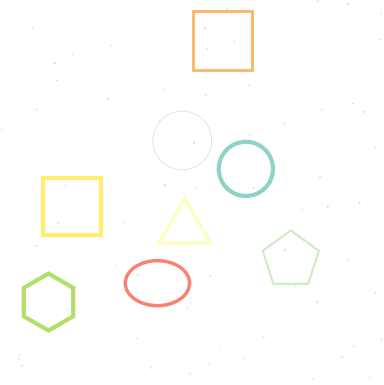[{"shape": "circle", "thickness": 3, "radius": 0.35, "center": [0.639, 0.561]}, {"shape": "triangle", "thickness": 2, "radius": 0.39, "center": [0.48, 0.407]}, {"shape": "oval", "thickness": 2.5, "radius": 0.42, "center": [0.409, 0.265]}, {"shape": "square", "thickness": 2, "radius": 0.38, "center": [0.578, 0.895]}, {"shape": "hexagon", "thickness": 3, "radius": 0.37, "center": [0.126, 0.215]}, {"shape": "circle", "thickness": 0.5, "radius": 0.38, "center": [0.473, 0.635]}, {"shape": "pentagon", "thickness": 1.5, "radius": 0.38, "center": [0.755, 0.325]}, {"shape": "square", "thickness": 3, "radius": 0.37, "center": [0.187, 0.463]}]